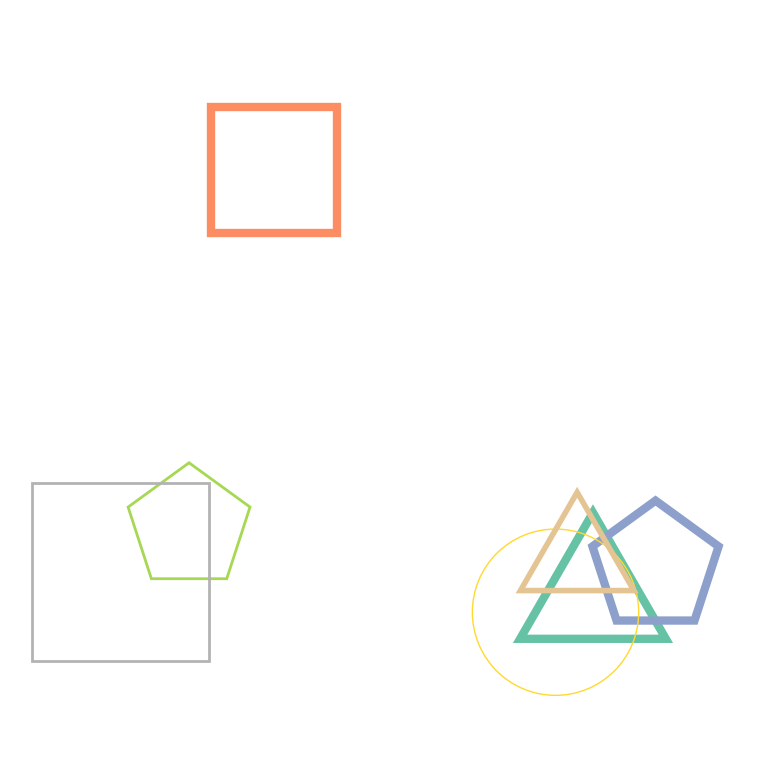[{"shape": "triangle", "thickness": 3, "radius": 0.55, "center": [0.77, 0.225]}, {"shape": "square", "thickness": 3, "radius": 0.41, "center": [0.356, 0.78]}, {"shape": "pentagon", "thickness": 3, "radius": 0.43, "center": [0.851, 0.264]}, {"shape": "pentagon", "thickness": 1, "radius": 0.42, "center": [0.246, 0.316]}, {"shape": "circle", "thickness": 0.5, "radius": 0.54, "center": [0.721, 0.205]}, {"shape": "triangle", "thickness": 2, "radius": 0.43, "center": [0.75, 0.276]}, {"shape": "square", "thickness": 1, "radius": 0.58, "center": [0.156, 0.257]}]